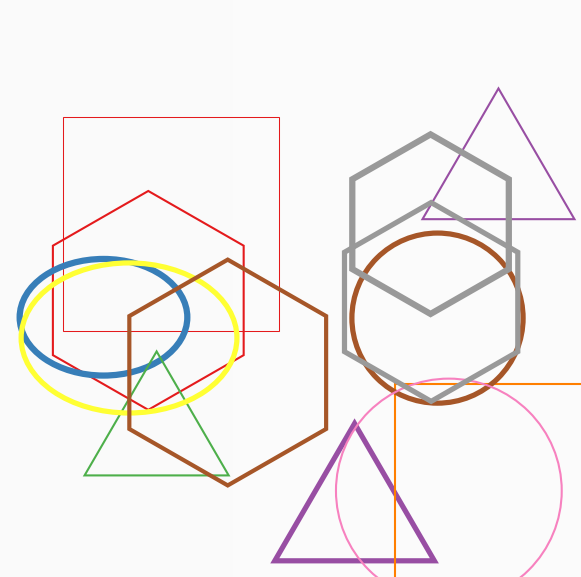[{"shape": "square", "thickness": 0.5, "radius": 0.93, "center": [0.295, 0.611]}, {"shape": "hexagon", "thickness": 1, "radius": 0.95, "center": [0.255, 0.479]}, {"shape": "oval", "thickness": 3, "radius": 0.72, "center": [0.178, 0.45]}, {"shape": "triangle", "thickness": 1, "radius": 0.72, "center": [0.269, 0.247]}, {"shape": "triangle", "thickness": 1, "radius": 0.75, "center": [0.858, 0.695]}, {"shape": "triangle", "thickness": 2.5, "radius": 0.79, "center": [0.61, 0.107]}, {"shape": "square", "thickness": 1, "radius": 0.95, "center": [0.869, 0.146]}, {"shape": "oval", "thickness": 2.5, "radius": 0.93, "center": [0.222, 0.414]}, {"shape": "hexagon", "thickness": 2, "radius": 0.98, "center": [0.392, 0.354]}, {"shape": "circle", "thickness": 2.5, "radius": 0.74, "center": [0.753, 0.448]}, {"shape": "circle", "thickness": 1, "radius": 0.97, "center": [0.772, 0.149]}, {"shape": "hexagon", "thickness": 3, "radius": 0.78, "center": [0.741, 0.611]}, {"shape": "hexagon", "thickness": 2.5, "radius": 0.86, "center": [0.742, 0.476]}]